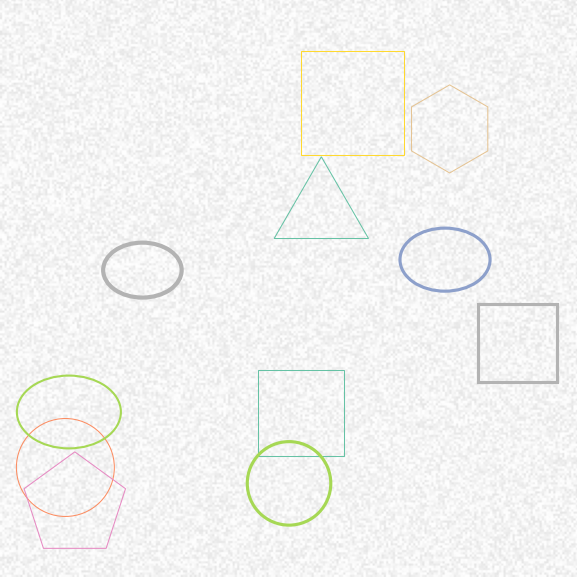[{"shape": "triangle", "thickness": 0.5, "radius": 0.47, "center": [0.556, 0.633]}, {"shape": "square", "thickness": 0.5, "radius": 0.37, "center": [0.521, 0.284]}, {"shape": "circle", "thickness": 0.5, "radius": 0.42, "center": [0.113, 0.19]}, {"shape": "oval", "thickness": 1.5, "radius": 0.39, "center": [0.771, 0.55]}, {"shape": "pentagon", "thickness": 0.5, "radius": 0.46, "center": [0.13, 0.124]}, {"shape": "oval", "thickness": 1, "radius": 0.45, "center": [0.119, 0.286]}, {"shape": "circle", "thickness": 1.5, "radius": 0.36, "center": [0.5, 0.162]}, {"shape": "square", "thickness": 0.5, "radius": 0.45, "center": [0.611, 0.821]}, {"shape": "hexagon", "thickness": 0.5, "radius": 0.38, "center": [0.779, 0.776]}, {"shape": "oval", "thickness": 2, "radius": 0.34, "center": [0.247, 0.531]}, {"shape": "square", "thickness": 1.5, "radius": 0.34, "center": [0.896, 0.405]}]